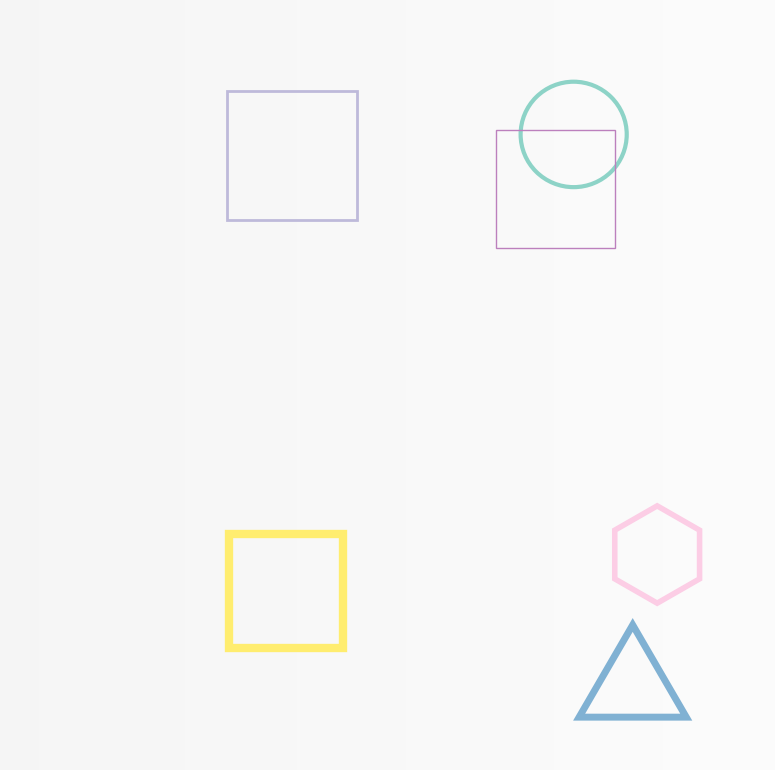[{"shape": "circle", "thickness": 1.5, "radius": 0.34, "center": [0.74, 0.825]}, {"shape": "square", "thickness": 1, "radius": 0.42, "center": [0.377, 0.797]}, {"shape": "triangle", "thickness": 2.5, "radius": 0.4, "center": [0.816, 0.109]}, {"shape": "hexagon", "thickness": 2, "radius": 0.32, "center": [0.848, 0.28]}, {"shape": "square", "thickness": 0.5, "radius": 0.38, "center": [0.717, 0.754]}, {"shape": "square", "thickness": 3, "radius": 0.37, "center": [0.369, 0.233]}]